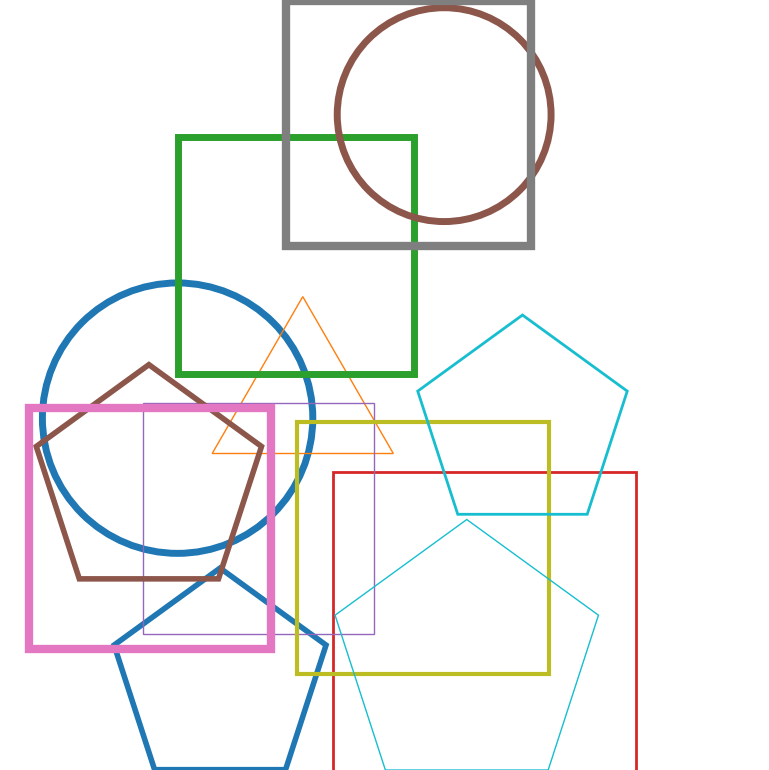[{"shape": "pentagon", "thickness": 2, "radius": 0.72, "center": [0.286, 0.118]}, {"shape": "circle", "thickness": 2.5, "radius": 0.88, "center": [0.231, 0.457]}, {"shape": "triangle", "thickness": 0.5, "radius": 0.68, "center": [0.393, 0.479]}, {"shape": "square", "thickness": 2.5, "radius": 0.77, "center": [0.384, 0.669]}, {"shape": "square", "thickness": 1, "radius": 0.98, "center": [0.629, 0.19]}, {"shape": "square", "thickness": 0.5, "radius": 0.75, "center": [0.335, 0.327]}, {"shape": "pentagon", "thickness": 2, "radius": 0.77, "center": [0.193, 0.373]}, {"shape": "circle", "thickness": 2.5, "radius": 0.69, "center": [0.577, 0.851]}, {"shape": "square", "thickness": 3, "radius": 0.78, "center": [0.195, 0.313]}, {"shape": "square", "thickness": 3, "radius": 0.8, "center": [0.53, 0.839]}, {"shape": "square", "thickness": 1.5, "radius": 0.82, "center": [0.549, 0.288]}, {"shape": "pentagon", "thickness": 0.5, "radius": 0.9, "center": [0.606, 0.145]}, {"shape": "pentagon", "thickness": 1, "radius": 0.72, "center": [0.679, 0.448]}]